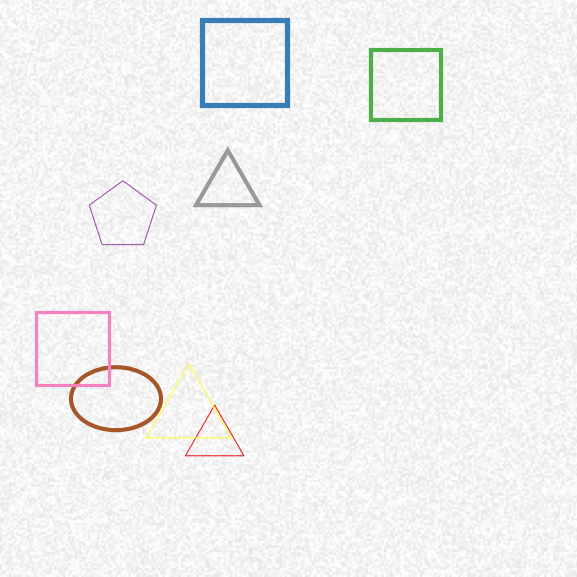[{"shape": "triangle", "thickness": 0.5, "radius": 0.29, "center": [0.372, 0.239]}, {"shape": "square", "thickness": 2.5, "radius": 0.37, "center": [0.423, 0.891]}, {"shape": "square", "thickness": 2, "radius": 0.3, "center": [0.703, 0.852]}, {"shape": "pentagon", "thickness": 0.5, "radius": 0.31, "center": [0.213, 0.625]}, {"shape": "triangle", "thickness": 0.5, "radius": 0.43, "center": [0.327, 0.284]}, {"shape": "oval", "thickness": 2, "radius": 0.39, "center": [0.201, 0.309]}, {"shape": "square", "thickness": 1.5, "radius": 0.32, "center": [0.125, 0.396]}, {"shape": "triangle", "thickness": 2, "radius": 0.32, "center": [0.394, 0.676]}]